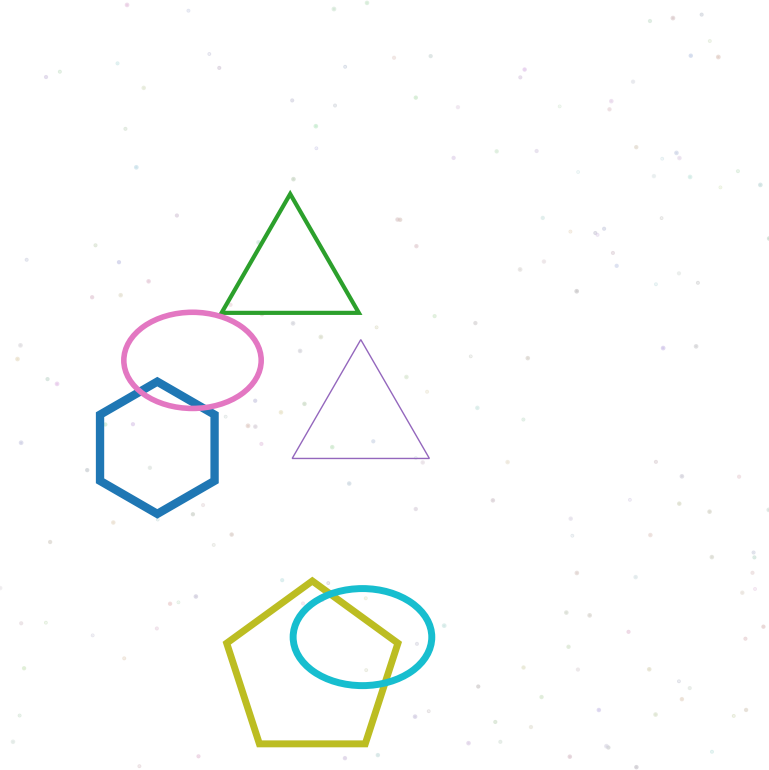[{"shape": "hexagon", "thickness": 3, "radius": 0.43, "center": [0.204, 0.418]}, {"shape": "triangle", "thickness": 1.5, "radius": 0.51, "center": [0.377, 0.645]}, {"shape": "triangle", "thickness": 0.5, "radius": 0.51, "center": [0.469, 0.456]}, {"shape": "oval", "thickness": 2, "radius": 0.45, "center": [0.25, 0.532]}, {"shape": "pentagon", "thickness": 2.5, "radius": 0.58, "center": [0.406, 0.129]}, {"shape": "oval", "thickness": 2.5, "radius": 0.45, "center": [0.471, 0.173]}]